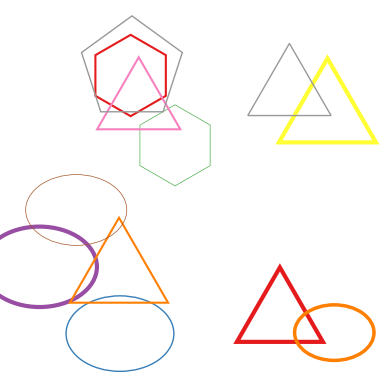[{"shape": "triangle", "thickness": 3, "radius": 0.64, "center": [0.727, 0.177]}, {"shape": "hexagon", "thickness": 1.5, "radius": 0.53, "center": [0.339, 0.804]}, {"shape": "oval", "thickness": 1, "radius": 0.7, "center": [0.312, 0.134]}, {"shape": "hexagon", "thickness": 0.5, "radius": 0.53, "center": [0.455, 0.622]}, {"shape": "oval", "thickness": 3, "radius": 0.75, "center": [0.103, 0.307]}, {"shape": "oval", "thickness": 2.5, "radius": 0.52, "center": [0.868, 0.136]}, {"shape": "triangle", "thickness": 1.5, "radius": 0.74, "center": [0.309, 0.287]}, {"shape": "triangle", "thickness": 3, "radius": 0.73, "center": [0.85, 0.703]}, {"shape": "oval", "thickness": 0.5, "radius": 0.66, "center": [0.198, 0.455]}, {"shape": "triangle", "thickness": 1.5, "radius": 0.62, "center": [0.36, 0.727]}, {"shape": "pentagon", "thickness": 1, "radius": 0.69, "center": [0.343, 0.821]}, {"shape": "triangle", "thickness": 1, "radius": 0.62, "center": [0.752, 0.762]}]